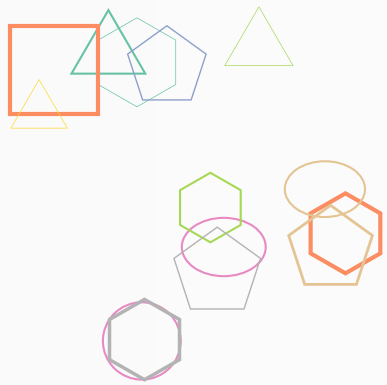[{"shape": "hexagon", "thickness": 0.5, "radius": 0.58, "center": [0.353, 0.838]}, {"shape": "triangle", "thickness": 1.5, "radius": 0.55, "center": [0.28, 0.864]}, {"shape": "square", "thickness": 3, "radius": 0.57, "center": [0.139, 0.819]}, {"shape": "hexagon", "thickness": 3, "radius": 0.52, "center": [0.892, 0.394]}, {"shape": "pentagon", "thickness": 1, "radius": 0.53, "center": [0.431, 0.827]}, {"shape": "oval", "thickness": 1.5, "radius": 0.54, "center": [0.577, 0.358]}, {"shape": "circle", "thickness": 1.5, "radius": 0.5, "center": [0.366, 0.114]}, {"shape": "hexagon", "thickness": 1.5, "radius": 0.45, "center": [0.543, 0.461]}, {"shape": "triangle", "thickness": 0.5, "radius": 0.51, "center": [0.668, 0.88]}, {"shape": "triangle", "thickness": 0.5, "radius": 0.42, "center": [0.101, 0.709]}, {"shape": "oval", "thickness": 1.5, "radius": 0.52, "center": [0.838, 0.509]}, {"shape": "pentagon", "thickness": 2, "radius": 0.57, "center": [0.853, 0.353]}, {"shape": "pentagon", "thickness": 1, "radius": 0.59, "center": [0.561, 0.292]}, {"shape": "hexagon", "thickness": 2.5, "radius": 0.52, "center": [0.373, 0.118]}]